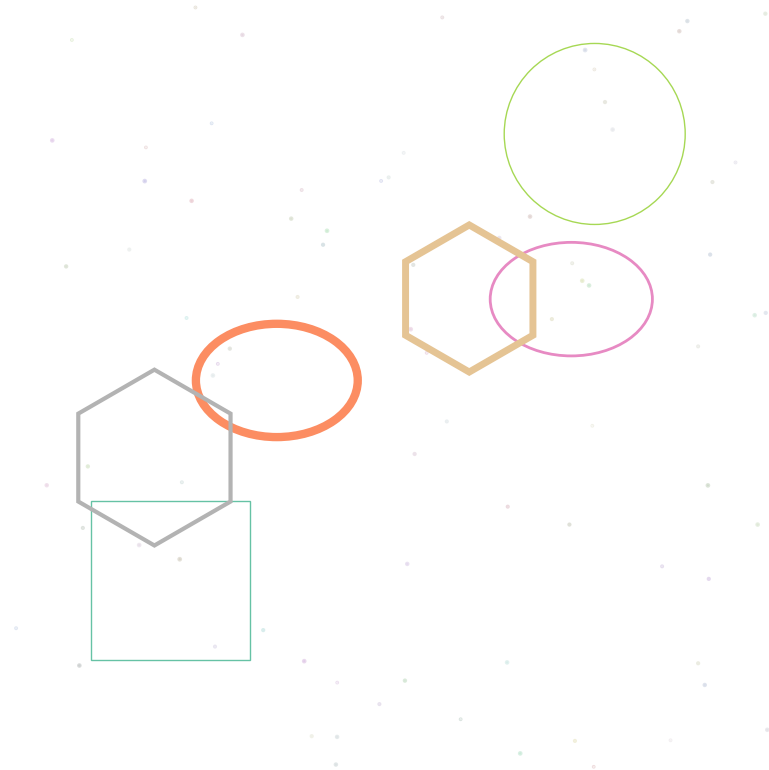[{"shape": "square", "thickness": 0.5, "radius": 0.51, "center": [0.222, 0.246]}, {"shape": "oval", "thickness": 3, "radius": 0.53, "center": [0.36, 0.506]}, {"shape": "oval", "thickness": 1, "radius": 0.53, "center": [0.742, 0.612]}, {"shape": "circle", "thickness": 0.5, "radius": 0.59, "center": [0.772, 0.826]}, {"shape": "hexagon", "thickness": 2.5, "radius": 0.48, "center": [0.609, 0.612]}, {"shape": "hexagon", "thickness": 1.5, "radius": 0.57, "center": [0.201, 0.406]}]